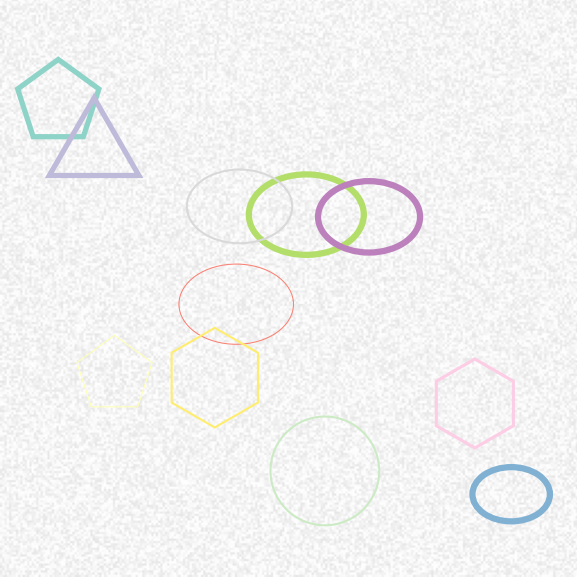[{"shape": "pentagon", "thickness": 2.5, "radius": 0.37, "center": [0.101, 0.822]}, {"shape": "pentagon", "thickness": 0.5, "radius": 0.34, "center": [0.198, 0.35]}, {"shape": "triangle", "thickness": 2.5, "radius": 0.45, "center": [0.163, 0.74]}, {"shape": "oval", "thickness": 0.5, "radius": 0.5, "center": [0.409, 0.472]}, {"shape": "oval", "thickness": 3, "radius": 0.34, "center": [0.885, 0.143]}, {"shape": "oval", "thickness": 3, "radius": 0.5, "center": [0.53, 0.627]}, {"shape": "hexagon", "thickness": 1.5, "radius": 0.39, "center": [0.822, 0.3]}, {"shape": "oval", "thickness": 1, "radius": 0.46, "center": [0.415, 0.642]}, {"shape": "oval", "thickness": 3, "radius": 0.44, "center": [0.639, 0.624]}, {"shape": "circle", "thickness": 1, "radius": 0.47, "center": [0.562, 0.184]}, {"shape": "hexagon", "thickness": 1, "radius": 0.43, "center": [0.372, 0.345]}]